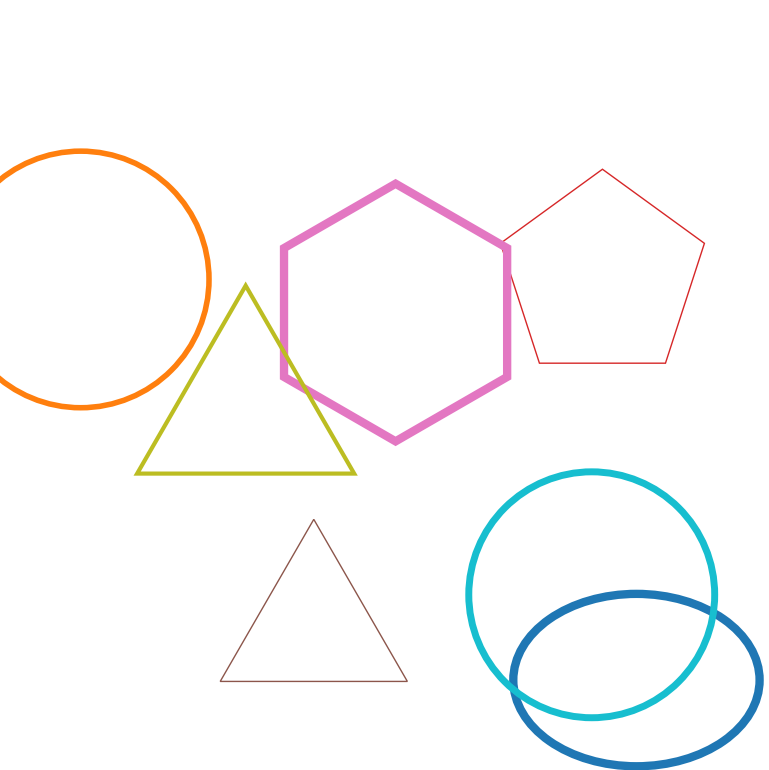[{"shape": "oval", "thickness": 3, "radius": 0.8, "center": [0.827, 0.117]}, {"shape": "circle", "thickness": 2, "radius": 0.83, "center": [0.105, 0.637]}, {"shape": "pentagon", "thickness": 0.5, "radius": 0.7, "center": [0.782, 0.641]}, {"shape": "triangle", "thickness": 0.5, "radius": 0.7, "center": [0.408, 0.185]}, {"shape": "hexagon", "thickness": 3, "radius": 0.84, "center": [0.514, 0.594]}, {"shape": "triangle", "thickness": 1.5, "radius": 0.81, "center": [0.319, 0.466]}, {"shape": "circle", "thickness": 2.5, "radius": 0.8, "center": [0.768, 0.228]}]